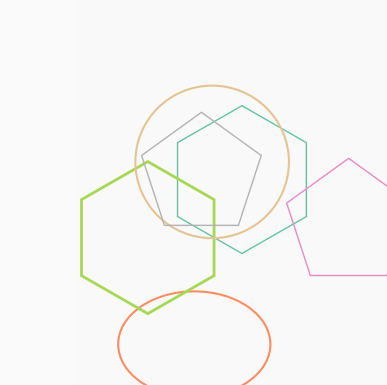[{"shape": "hexagon", "thickness": 1, "radius": 0.96, "center": [0.624, 0.533]}, {"shape": "oval", "thickness": 1.5, "radius": 0.98, "center": [0.501, 0.106]}, {"shape": "pentagon", "thickness": 1, "radius": 0.84, "center": [0.9, 0.421]}, {"shape": "hexagon", "thickness": 2, "radius": 0.99, "center": [0.381, 0.383]}, {"shape": "circle", "thickness": 1.5, "radius": 0.99, "center": [0.547, 0.579]}, {"shape": "pentagon", "thickness": 1, "radius": 0.81, "center": [0.52, 0.546]}]